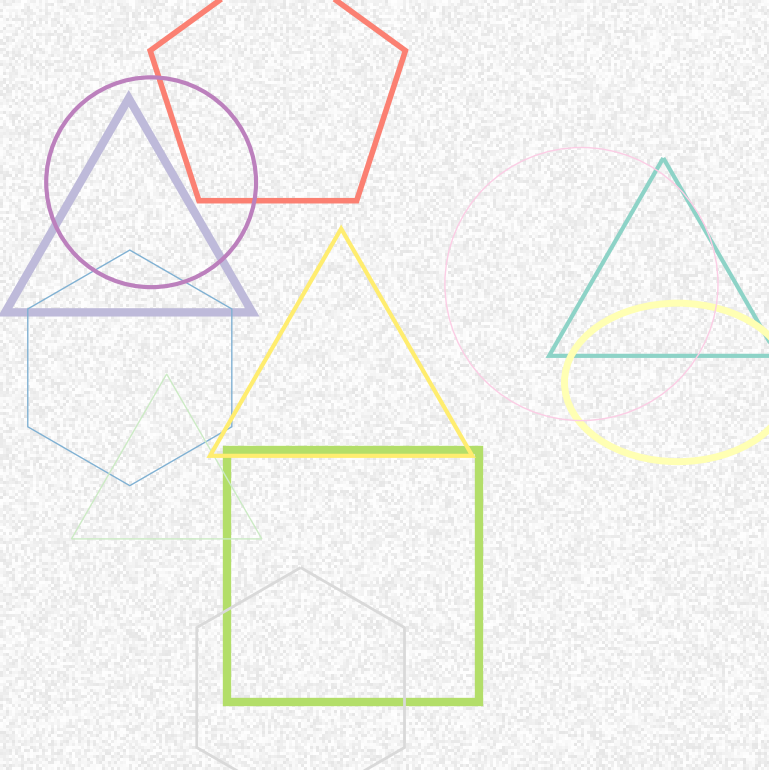[{"shape": "triangle", "thickness": 1.5, "radius": 0.86, "center": [0.861, 0.624]}, {"shape": "oval", "thickness": 2.5, "radius": 0.74, "center": [0.88, 0.503]}, {"shape": "triangle", "thickness": 3, "radius": 0.93, "center": [0.167, 0.687]}, {"shape": "pentagon", "thickness": 2, "radius": 0.87, "center": [0.361, 0.88]}, {"shape": "hexagon", "thickness": 0.5, "radius": 0.76, "center": [0.169, 0.522]}, {"shape": "square", "thickness": 3, "radius": 0.82, "center": [0.459, 0.252]}, {"shape": "circle", "thickness": 0.5, "radius": 0.89, "center": [0.755, 0.631]}, {"shape": "hexagon", "thickness": 1, "radius": 0.78, "center": [0.39, 0.107]}, {"shape": "circle", "thickness": 1.5, "radius": 0.68, "center": [0.196, 0.763]}, {"shape": "triangle", "thickness": 0.5, "radius": 0.71, "center": [0.216, 0.372]}, {"shape": "triangle", "thickness": 1.5, "radius": 0.98, "center": [0.443, 0.506]}]